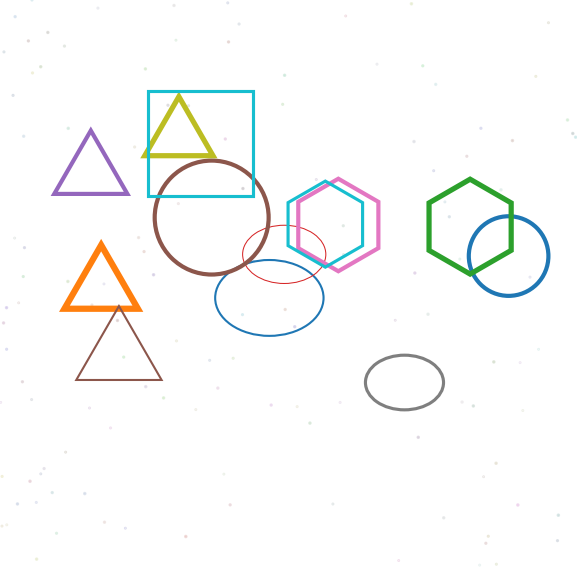[{"shape": "oval", "thickness": 1, "radius": 0.47, "center": [0.466, 0.483]}, {"shape": "circle", "thickness": 2, "radius": 0.34, "center": [0.881, 0.556]}, {"shape": "triangle", "thickness": 3, "radius": 0.37, "center": [0.175, 0.501]}, {"shape": "hexagon", "thickness": 2.5, "radius": 0.41, "center": [0.814, 0.607]}, {"shape": "oval", "thickness": 0.5, "radius": 0.36, "center": [0.492, 0.559]}, {"shape": "triangle", "thickness": 2, "radius": 0.37, "center": [0.157, 0.7]}, {"shape": "triangle", "thickness": 1, "radius": 0.43, "center": [0.206, 0.384]}, {"shape": "circle", "thickness": 2, "radius": 0.49, "center": [0.367, 0.622]}, {"shape": "hexagon", "thickness": 2, "radius": 0.4, "center": [0.586, 0.61]}, {"shape": "oval", "thickness": 1.5, "radius": 0.34, "center": [0.7, 0.337]}, {"shape": "triangle", "thickness": 2.5, "radius": 0.34, "center": [0.31, 0.764]}, {"shape": "square", "thickness": 1.5, "radius": 0.45, "center": [0.347, 0.751]}, {"shape": "hexagon", "thickness": 1.5, "radius": 0.37, "center": [0.563, 0.611]}]